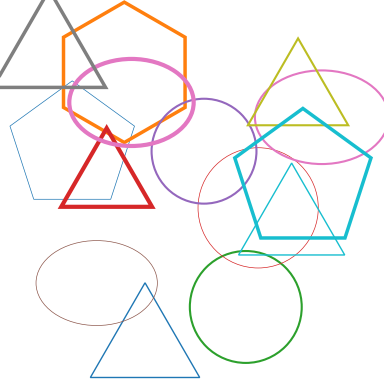[{"shape": "pentagon", "thickness": 0.5, "radius": 0.85, "center": [0.188, 0.62]}, {"shape": "triangle", "thickness": 1, "radius": 0.82, "center": [0.377, 0.101]}, {"shape": "hexagon", "thickness": 2.5, "radius": 0.91, "center": [0.323, 0.812]}, {"shape": "circle", "thickness": 1.5, "radius": 0.73, "center": [0.638, 0.203]}, {"shape": "triangle", "thickness": 3, "radius": 0.68, "center": [0.277, 0.531]}, {"shape": "circle", "thickness": 0.5, "radius": 0.78, "center": [0.671, 0.46]}, {"shape": "circle", "thickness": 1.5, "radius": 0.68, "center": [0.53, 0.607]}, {"shape": "oval", "thickness": 0.5, "radius": 0.79, "center": [0.251, 0.265]}, {"shape": "oval", "thickness": 1.5, "radius": 0.87, "center": [0.836, 0.695]}, {"shape": "oval", "thickness": 3, "radius": 0.81, "center": [0.342, 0.734]}, {"shape": "triangle", "thickness": 2.5, "radius": 0.84, "center": [0.128, 0.857]}, {"shape": "triangle", "thickness": 1.5, "radius": 0.75, "center": [0.774, 0.75]}, {"shape": "pentagon", "thickness": 2.5, "radius": 0.93, "center": [0.787, 0.532]}, {"shape": "triangle", "thickness": 1, "radius": 0.8, "center": [0.758, 0.417]}]